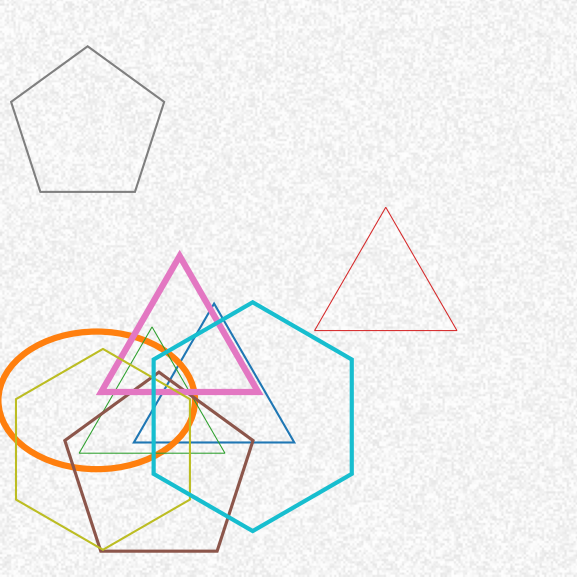[{"shape": "triangle", "thickness": 1, "radius": 0.8, "center": [0.371, 0.313]}, {"shape": "oval", "thickness": 3, "radius": 0.85, "center": [0.167, 0.306]}, {"shape": "triangle", "thickness": 0.5, "radius": 0.73, "center": [0.263, 0.287]}, {"shape": "triangle", "thickness": 0.5, "radius": 0.71, "center": [0.668, 0.498]}, {"shape": "pentagon", "thickness": 1.5, "radius": 0.86, "center": [0.275, 0.183]}, {"shape": "triangle", "thickness": 3, "radius": 0.78, "center": [0.311, 0.399]}, {"shape": "pentagon", "thickness": 1, "radius": 0.7, "center": [0.152, 0.78]}, {"shape": "hexagon", "thickness": 1, "radius": 0.87, "center": [0.178, 0.221]}, {"shape": "hexagon", "thickness": 2, "radius": 0.99, "center": [0.438, 0.278]}]